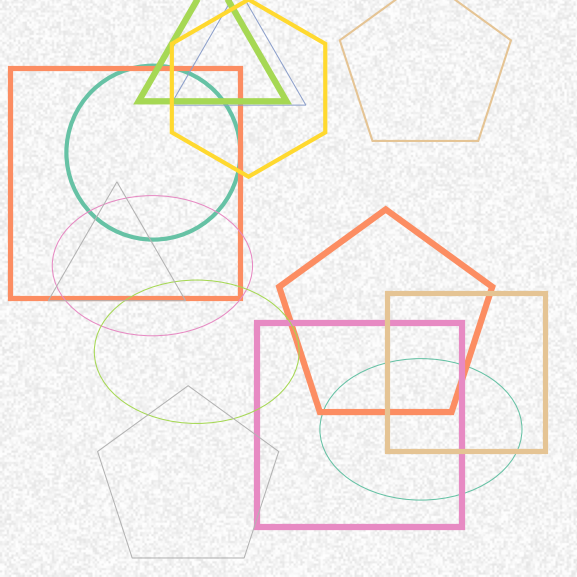[{"shape": "circle", "thickness": 2, "radius": 0.75, "center": [0.266, 0.735]}, {"shape": "oval", "thickness": 0.5, "radius": 0.87, "center": [0.729, 0.256]}, {"shape": "pentagon", "thickness": 3, "radius": 0.97, "center": [0.668, 0.443]}, {"shape": "square", "thickness": 2.5, "radius": 1.0, "center": [0.217, 0.682]}, {"shape": "triangle", "thickness": 0.5, "radius": 0.68, "center": [0.413, 0.885]}, {"shape": "square", "thickness": 3, "radius": 0.88, "center": [0.623, 0.263]}, {"shape": "oval", "thickness": 0.5, "radius": 0.87, "center": [0.264, 0.539]}, {"shape": "triangle", "thickness": 3, "radius": 0.74, "center": [0.368, 0.898]}, {"shape": "oval", "thickness": 0.5, "radius": 0.89, "center": [0.341, 0.39]}, {"shape": "hexagon", "thickness": 2, "radius": 0.77, "center": [0.43, 0.847]}, {"shape": "square", "thickness": 2.5, "radius": 0.69, "center": [0.807, 0.355]}, {"shape": "pentagon", "thickness": 1, "radius": 0.78, "center": [0.737, 0.881]}, {"shape": "triangle", "thickness": 0.5, "radius": 0.69, "center": [0.202, 0.547]}, {"shape": "pentagon", "thickness": 0.5, "radius": 0.82, "center": [0.326, 0.166]}]